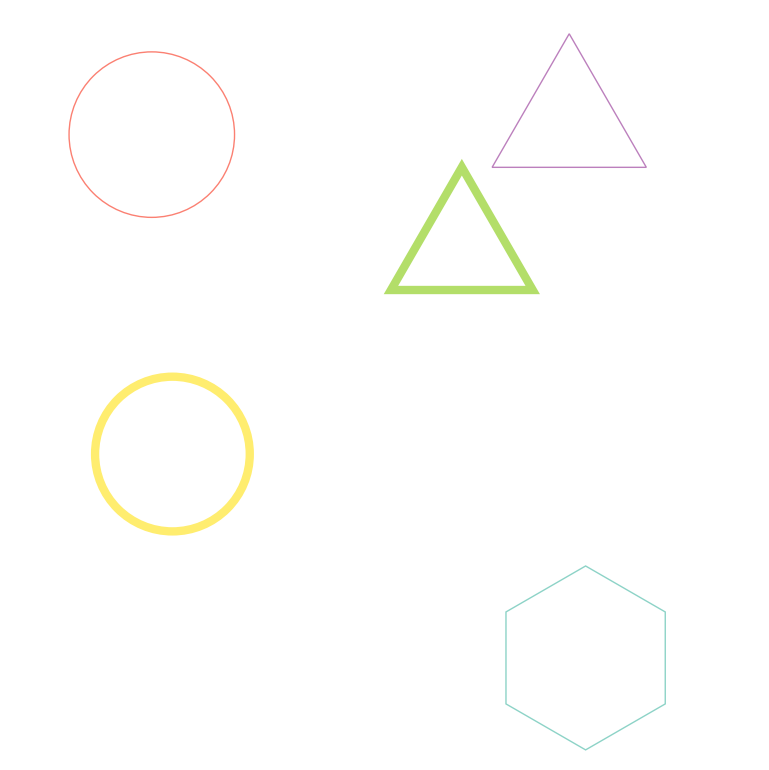[{"shape": "hexagon", "thickness": 0.5, "radius": 0.6, "center": [0.761, 0.146]}, {"shape": "circle", "thickness": 0.5, "radius": 0.54, "center": [0.197, 0.825]}, {"shape": "triangle", "thickness": 3, "radius": 0.53, "center": [0.6, 0.677]}, {"shape": "triangle", "thickness": 0.5, "radius": 0.58, "center": [0.739, 0.841]}, {"shape": "circle", "thickness": 3, "radius": 0.5, "center": [0.224, 0.41]}]